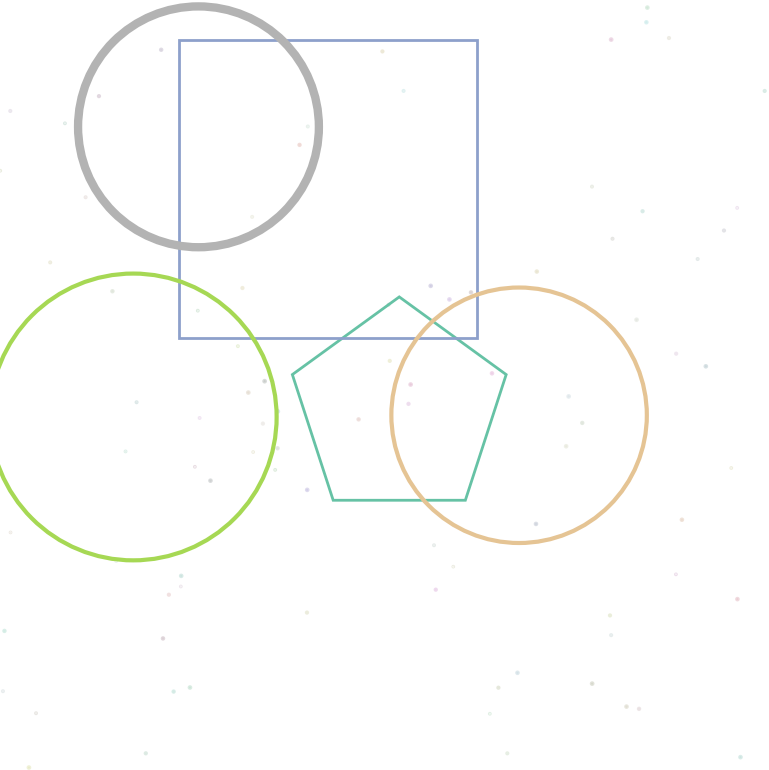[{"shape": "pentagon", "thickness": 1, "radius": 0.73, "center": [0.519, 0.468]}, {"shape": "square", "thickness": 1, "radius": 0.97, "center": [0.426, 0.755]}, {"shape": "circle", "thickness": 1.5, "radius": 0.93, "center": [0.173, 0.458]}, {"shape": "circle", "thickness": 1.5, "radius": 0.83, "center": [0.674, 0.461]}, {"shape": "circle", "thickness": 3, "radius": 0.78, "center": [0.258, 0.835]}]